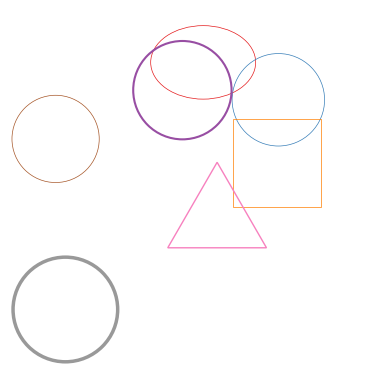[{"shape": "oval", "thickness": 0.5, "radius": 0.68, "center": [0.528, 0.838]}, {"shape": "circle", "thickness": 0.5, "radius": 0.6, "center": [0.723, 0.741]}, {"shape": "circle", "thickness": 1.5, "radius": 0.64, "center": [0.474, 0.766]}, {"shape": "square", "thickness": 0.5, "radius": 0.57, "center": [0.72, 0.577]}, {"shape": "circle", "thickness": 0.5, "radius": 0.57, "center": [0.144, 0.639]}, {"shape": "triangle", "thickness": 1, "radius": 0.74, "center": [0.564, 0.43]}, {"shape": "circle", "thickness": 2.5, "radius": 0.68, "center": [0.17, 0.196]}]